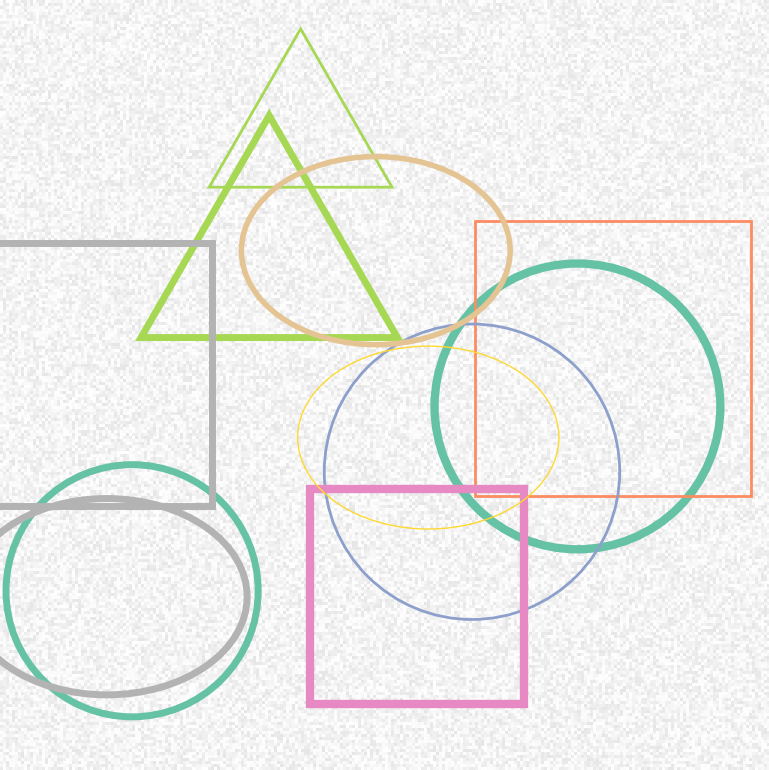[{"shape": "circle", "thickness": 2.5, "radius": 0.82, "center": [0.172, 0.233]}, {"shape": "circle", "thickness": 3, "radius": 0.93, "center": [0.75, 0.472]}, {"shape": "square", "thickness": 1, "radius": 0.89, "center": [0.796, 0.534]}, {"shape": "circle", "thickness": 1, "radius": 0.96, "center": [0.613, 0.387]}, {"shape": "square", "thickness": 3, "radius": 0.7, "center": [0.542, 0.225]}, {"shape": "triangle", "thickness": 2.5, "radius": 0.96, "center": [0.35, 0.658]}, {"shape": "triangle", "thickness": 1, "radius": 0.69, "center": [0.39, 0.825]}, {"shape": "oval", "thickness": 0.5, "radius": 0.85, "center": [0.556, 0.432]}, {"shape": "oval", "thickness": 2, "radius": 0.87, "center": [0.488, 0.675]}, {"shape": "oval", "thickness": 2.5, "radius": 0.91, "center": [0.139, 0.225]}, {"shape": "square", "thickness": 2.5, "radius": 0.85, "center": [0.105, 0.514]}]